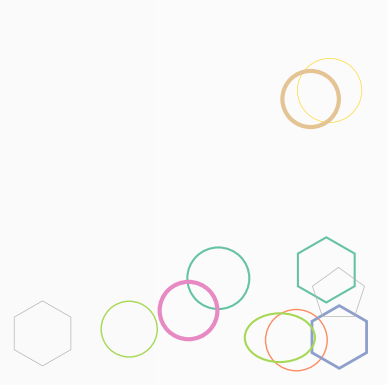[{"shape": "circle", "thickness": 1.5, "radius": 0.4, "center": [0.563, 0.277]}, {"shape": "hexagon", "thickness": 1.5, "radius": 0.42, "center": [0.842, 0.299]}, {"shape": "circle", "thickness": 1, "radius": 0.4, "center": [0.765, 0.117]}, {"shape": "hexagon", "thickness": 2, "radius": 0.41, "center": [0.876, 0.125]}, {"shape": "circle", "thickness": 3, "radius": 0.37, "center": [0.487, 0.193]}, {"shape": "oval", "thickness": 1.5, "radius": 0.45, "center": [0.722, 0.123]}, {"shape": "circle", "thickness": 1, "radius": 0.36, "center": [0.333, 0.145]}, {"shape": "circle", "thickness": 0.5, "radius": 0.42, "center": [0.851, 0.765]}, {"shape": "circle", "thickness": 3, "radius": 0.36, "center": [0.802, 0.743]}, {"shape": "pentagon", "thickness": 0.5, "radius": 0.35, "center": [0.874, 0.235]}, {"shape": "hexagon", "thickness": 0.5, "radius": 0.42, "center": [0.11, 0.134]}]